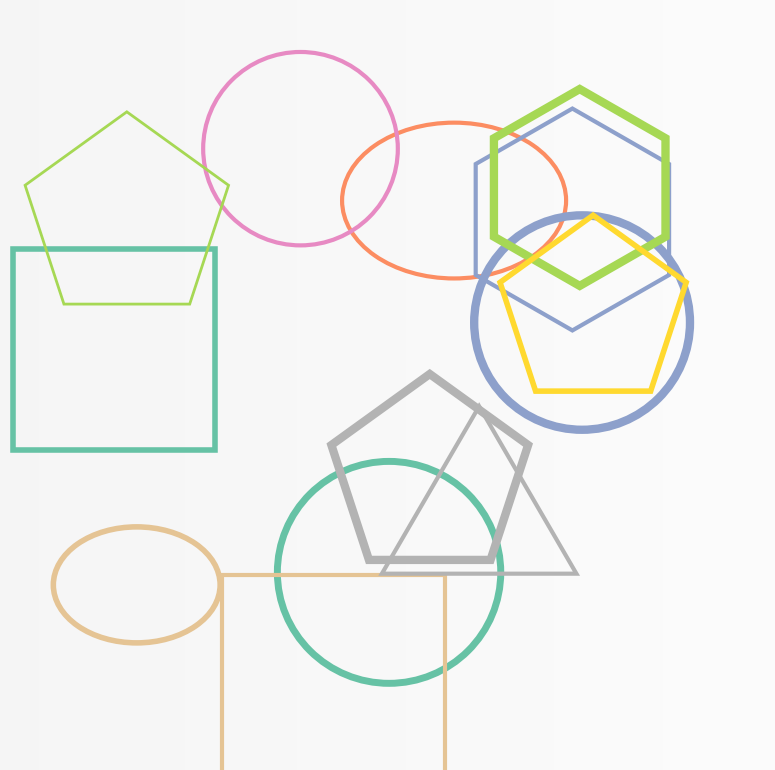[{"shape": "circle", "thickness": 2.5, "radius": 0.72, "center": [0.502, 0.257]}, {"shape": "square", "thickness": 2, "radius": 0.65, "center": [0.148, 0.546]}, {"shape": "oval", "thickness": 1.5, "radius": 0.72, "center": [0.586, 0.74]}, {"shape": "hexagon", "thickness": 1.5, "radius": 0.72, "center": [0.739, 0.715]}, {"shape": "circle", "thickness": 3, "radius": 0.7, "center": [0.751, 0.581]}, {"shape": "circle", "thickness": 1.5, "radius": 0.63, "center": [0.388, 0.807]}, {"shape": "pentagon", "thickness": 1, "radius": 0.69, "center": [0.164, 0.717]}, {"shape": "hexagon", "thickness": 3, "radius": 0.64, "center": [0.748, 0.757]}, {"shape": "pentagon", "thickness": 2, "radius": 0.63, "center": [0.765, 0.594]}, {"shape": "oval", "thickness": 2, "radius": 0.54, "center": [0.176, 0.24]}, {"shape": "square", "thickness": 1.5, "radius": 0.72, "center": [0.431, 0.109]}, {"shape": "triangle", "thickness": 1.5, "radius": 0.72, "center": [0.618, 0.327]}, {"shape": "pentagon", "thickness": 3, "radius": 0.67, "center": [0.555, 0.381]}]